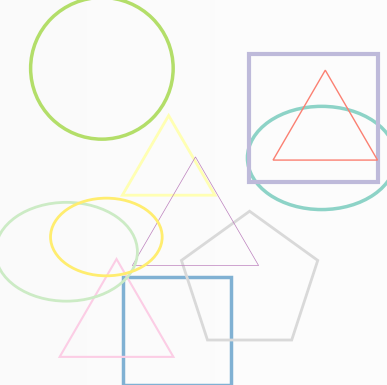[{"shape": "oval", "thickness": 2.5, "radius": 0.96, "center": [0.83, 0.59]}, {"shape": "triangle", "thickness": 2, "radius": 0.69, "center": [0.435, 0.562]}, {"shape": "square", "thickness": 3, "radius": 0.84, "center": [0.809, 0.693]}, {"shape": "triangle", "thickness": 1, "radius": 0.78, "center": [0.839, 0.662]}, {"shape": "square", "thickness": 2.5, "radius": 0.7, "center": [0.457, 0.141]}, {"shape": "circle", "thickness": 2.5, "radius": 0.92, "center": [0.263, 0.822]}, {"shape": "triangle", "thickness": 1.5, "radius": 0.85, "center": [0.301, 0.158]}, {"shape": "pentagon", "thickness": 2, "radius": 0.92, "center": [0.644, 0.266]}, {"shape": "triangle", "thickness": 0.5, "radius": 0.94, "center": [0.504, 0.404]}, {"shape": "oval", "thickness": 2, "radius": 0.92, "center": [0.171, 0.346]}, {"shape": "oval", "thickness": 2, "radius": 0.72, "center": [0.274, 0.384]}]